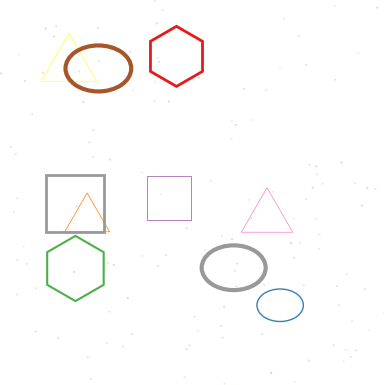[{"shape": "hexagon", "thickness": 2, "radius": 0.39, "center": [0.458, 0.854]}, {"shape": "oval", "thickness": 1, "radius": 0.3, "center": [0.728, 0.207]}, {"shape": "hexagon", "thickness": 1.5, "radius": 0.42, "center": [0.196, 0.303]}, {"shape": "square", "thickness": 0.5, "radius": 0.29, "center": [0.438, 0.485]}, {"shape": "triangle", "thickness": 0.5, "radius": 0.34, "center": [0.226, 0.432]}, {"shape": "triangle", "thickness": 0.5, "radius": 0.42, "center": [0.179, 0.831]}, {"shape": "oval", "thickness": 3, "radius": 0.43, "center": [0.255, 0.822]}, {"shape": "triangle", "thickness": 0.5, "radius": 0.39, "center": [0.694, 0.435]}, {"shape": "oval", "thickness": 3, "radius": 0.42, "center": [0.607, 0.305]}, {"shape": "square", "thickness": 2, "radius": 0.37, "center": [0.195, 0.471]}]